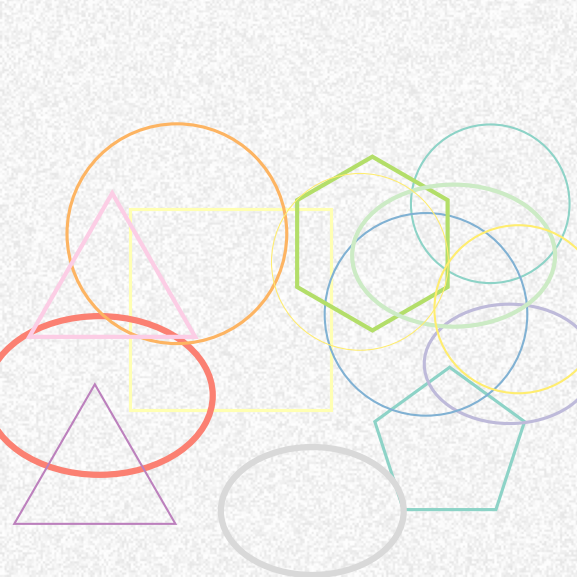[{"shape": "pentagon", "thickness": 1.5, "radius": 0.68, "center": [0.779, 0.227]}, {"shape": "circle", "thickness": 1, "radius": 0.69, "center": [0.849, 0.646]}, {"shape": "square", "thickness": 1.5, "radius": 0.87, "center": [0.399, 0.463]}, {"shape": "oval", "thickness": 1.5, "radius": 0.74, "center": [0.882, 0.369]}, {"shape": "oval", "thickness": 3, "radius": 0.98, "center": [0.172, 0.314]}, {"shape": "circle", "thickness": 1, "radius": 0.88, "center": [0.738, 0.455]}, {"shape": "circle", "thickness": 1.5, "radius": 0.95, "center": [0.306, 0.594]}, {"shape": "hexagon", "thickness": 2, "radius": 0.75, "center": [0.645, 0.577]}, {"shape": "triangle", "thickness": 2, "radius": 0.83, "center": [0.194, 0.499]}, {"shape": "oval", "thickness": 3, "radius": 0.79, "center": [0.541, 0.114]}, {"shape": "triangle", "thickness": 1, "radius": 0.81, "center": [0.164, 0.173]}, {"shape": "oval", "thickness": 2, "radius": 0.88, "center": [0.785, 0.556]}, {"shape": "circle", "thickness": 0.5, "radius": 0.77, "center": [0.623, 0.546]}, {"shape": "circle", "thickness": 1, "radius": 0.73, "center": [0.898, 0.464]}]